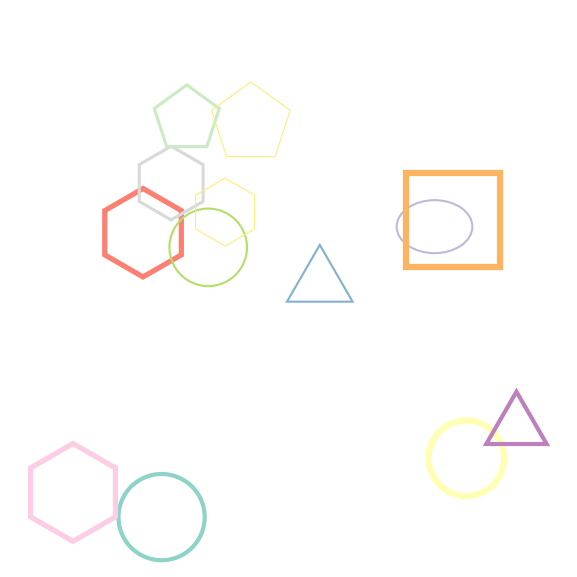[{"shape": "circle", "thickness": 2, "radius": 0.37, "center": [0.28, 0.104]}, {"shape": "circle", "thickness": 3, "radius": 0.33, "center": [0.808, 0.205]}, {"shape": "oval", "thickness": 1, "radius": 0.33, "center": [0.752, 0.607]}, {"shape": "hexagon", "thickness": 2.5, "radius": 0.38, "center": [0.248, 0.596]}, {"shape": "triangle", "thickness": 1, "radius": 0.33, "center": [0.554, 0.51]}, {"shape": "square", "thickness": 3, "radius": 0.41, "center": [0.785, 0.618]}, {"shape": "circle", "thickness": 1, "radius": 0.34, "center": [0.361, 0.571]}, {"shape": "hexagon", "thickness": 2.5, "radius": 0.42, "center": [0.126, 0.146]}, {"shape": "hexagon", "thickness": 1.5, "radius": 0.32, "center": [0.296, 0.682]}, {"shape": "triangle", "thickness": 2, "radius": 0.3, "center": [0.894, 0.26]}, {"shape": "pentagon", "thickness": 1.5, "radius": 0.3, "center": [0.323, 0.793]}, {"shape": "hexagon", "thickness": 0.5, "radius": 0.29, "center": [0.39, 0.632]}, {"shape": "pentagon", "thickness": 0.5, "radius": 0.36, "center": [0.434, 0.786]}]